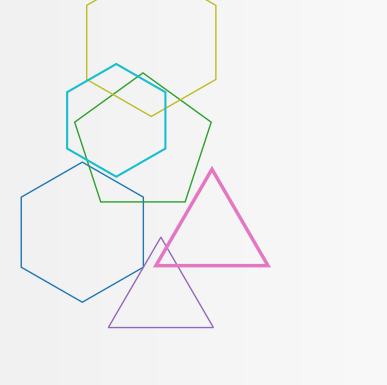[{"shape": "hexagon", "thickness": 1, "radius": 0.91, "center": [0.212, 0.397]}, {"shape": "pentagon", "thickness": 1, "radius": 0.93, "center": [0.369, 0.625]}, {"shape": "triangle", "thickness": 1, "radius": 0.78, "center": [0.415, 0.228]}, {"shape": "triangle", "thickness": 2.5, "radius": 0.83, "center": [0.547, 0.394]}, {"shape": "hexagon", "thickness": 1, "radius": 0.96, "center": [0.39, 0.89]}, {"shape": "hexagon", "thickness": 1.5, "radius": 0.73, "center": [0.3, 0.687]}]